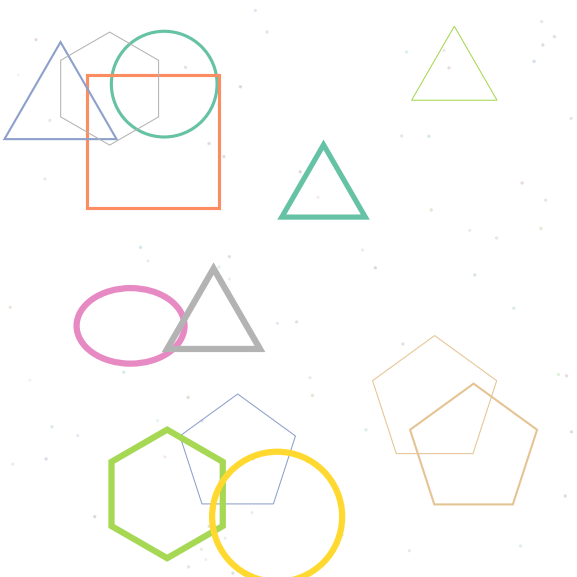[{"shape": "circle", "thickness": 1.5, "radius": 0.46, "center": [0.284, 0.853]}, {"shape": "triangle", "thickness": 2.5, "radius": 0.42, "center": [0.56, 0.665]}, {"shape": "square", "thickness": 1.5, "radius": 0.57, "center": [0.265, 0.754]}, {"shape": "pentagon", "thickness": 0.5, "radius": 0.53, "center": [0.412, 0.212]}, {"shape": "triangle", "thickness": 1, "radius": 0.56, "center": [0.105, 0.814]}, {"shape": "oval", "thickness": 3, "radius": 0.47, "center": [0.226, 0.435]}, {"shape": "triangle", "thickness": 0.5, "radius": 0.43, "center": [0.787, 0.868]}, {"shape": "hexagon", "thickness": 3, "radius": 0.56, "center": [0.289, 0.144]}, {"shape": "circle", "thickness": 3, "radius": 0.56, "center": [0.48, 0.104]}, {"shape": "pentagon", "thickness": 0.5, "radius": 0.56, "center": [0.753, 0.305]}, {"shape": "pentagon", "thickness": 1, "radius": 0.58, "center": [0.82, 0.219]}, {"shape": "triangle", "thickness": 3, "radius": 0.46, "center": [0.37, 0.441]}, {"shape": "hexagon", "thickness": 0.5, "radius": 0.49, "center": [0.19, 0.846]}]